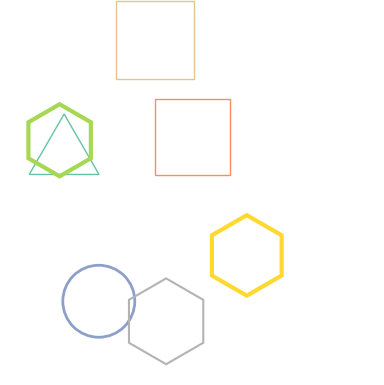[{"shape": "triangle", "thickness": 1, "radius": 0.52, "center": [0.167, 0.599]}, {"shape": "square", "thickness": 1, "radius": 0.49, "center": [0.5, 0.644]}, {"shape": "circle", "thickness": 2, "radius": 0.47, "center": [0.257, 0.218]}, {"shape": "hexagon", "thickness": 3, "radius": 0.47, "center": [0.155, 0.636]}, {"shape": "hexagon", "thickness": 3, "radius": 0.52, "center": [0.641, 0.337]}, {"shape": "square", "thickness": 1, "radius": 0.51, "center": [0.403, 0.897]}, {"shape": "hexagon", "thickness": 1.5, "radius": 0.56, "center": [0.431, 0.165]}]